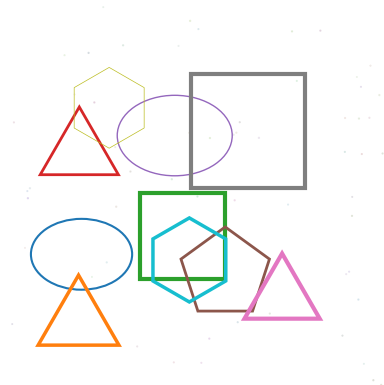[{"shape": "oval", "thickness": 1.5, "radius": 0.66, "center": [0.212, 0.34]}, {"shape": "triangle", "thickness": 2.5, "radius": 0.61, "center": [0.204, 0.164]}, {"shape": "square", "thickness": 3, "radius": 0.56, "center": [0.473, 0.387]}, {"shape": "triangle", "thickness": 2, "radius": 0.59, "center": [0.206, 0.605]}, {"shape": "oval", "thickness": 1, "radius": 0.75, "center": [0.454, 0.648]}, {"shape": "pentagon", "thickness": 2, "radius": 0.6, "center": [0.585, 0.29]}, {"shape": "triangle", "thickness": 3, "radius": 0.56, "center": [0.733, 0.229]}, {"shape": "square", "thickness": 3, "radius": 0.74, "center": [0.644, 0.66]}, {"shape": "hexagon", "thickness": 0.5, "radius": 0.52, "center": [0.284, 0.72]}, {"shape": "hexagon", "thickness": 2.5, "radius": 0.55, "center": [0.492, 0.325]}]